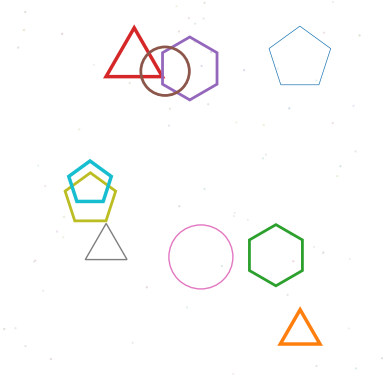[{"shape": "pentagon", "thickness": 0.5, "radius": 0.42, "center": [0.779, 0.848]}, {"shape": "triangle", "thickness": 2.5, "radius": 0.3, "center": [0.78, 0.136]}, {"shape": "hexagon", "thickness": 2, "radius": 0.4, "center": [0.717, 0.337]}, {"shape": "triangle", "thickness": 2.5, "radius": 0.42, "center": [0.349, 0.843]}, {"shape": "hexagon", "thickness": 2, "radius": 0.41, "center": [0.493, 0.822]}, {"shape": "circle", "thickness": 2, "radius": 0.32, "center": [0.429, 0.815]}, {"shape": "circle", "thickness": 1, "radius": 0.42, "center": [0.522, 0.333]}, {"shape": "triangle", "thickness": 1, "radius": 0.31, "center": [0.276, 0.357]}, {"shape": "pentagon", "thickness": 2, "radius": 0.35, "center": [0.235, 0.482]}, {"shape": "pentagon", "thickness": 2.5, "radius": 0.29, "center": [0.234, 0.524]}]